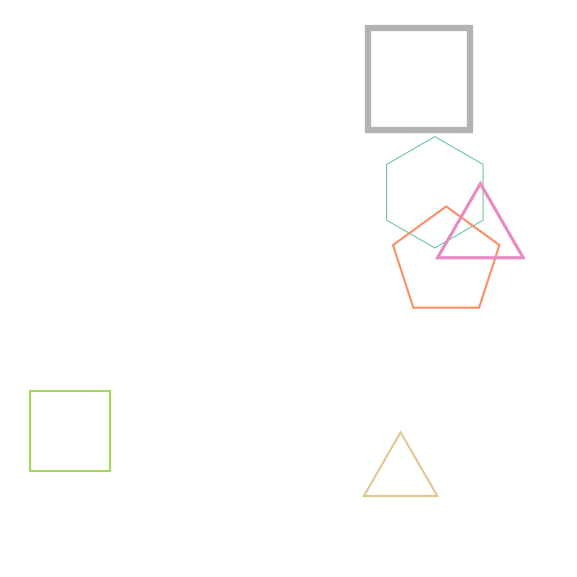[{"shape": "hexagon", "thickness": 0.5, "radius": 0.48, "center": [0.753, 0.666]}, {"shape": "pentagon", "thickness": 1, "radius": 0.48, "center": [0.773, 0.545]}, {"shape": "triangle", "thickness": 1.5, "radius": 0.43, "center": [0.832, 0.596]}, {"shape": "square", "thickness": 1, "radius": 0.35, "center": [0.121, 0.253]}, {"shape": "triangle", "thickness": 1, "radius": 0.37, "center": [0.694, 0.177]}, {"shape": "square", "thickness": 3, "radius": 0.44, "center": [0.726, 0.862]}]